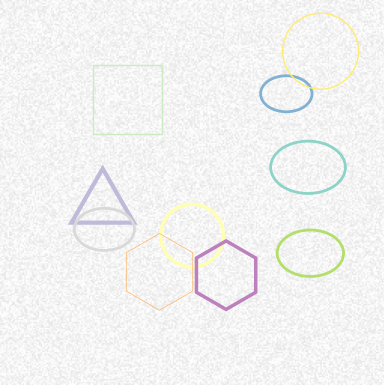[{"shape": "oval", "thickness": 2, "radius": 0.49, "center": [0.8, 0.565]}, {"shape": "circle", "thickness": 2.5, "radius": 0.41, "center": [0.499, 0.388]}, {"shape": "triangle", "thickness": 3, "radius": 0.47, "center": [0.267, 0.468]}, {"shape": "oval", "thickness": 2, "radius": 0.33, "center": [0.744, 0.756]}, {"shape": "hexagon", "thickness": 0.5, "radius": 0.5, "center": [0.414, 0.294]}, {"shape": "oval", "thickness": 2, "radius": 0.43, "center": [0.806, 0.342]}, {"shape": "oval", "thickness": 2, "radius": 0.39, "center": [0.271, 0.404]}, {"shape": "hexagon", "thickness": 2.5, "radius": 0.44, "center": [0.587, 0.285]}, {"shape": "square", "thickness": 1, "radius": 0.45, "center": [0.33, 0.742]}, {"shape": "circle", "thickness": 1, "radius": 0.49, "center": [0.833, 0.867]}]